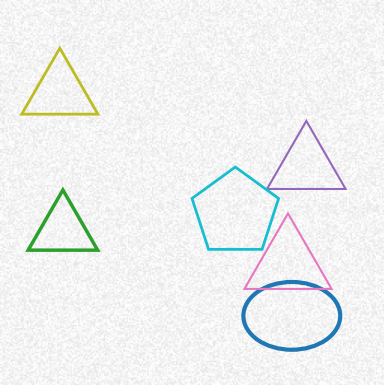[{"shape": "oval", "thickness": 3, "radius": 0.63, "center": [0.758, 0.18]}, {"shape": "triangle", "thickness": 2.5, "radius": 0.52, "center": [0.163, 0.402]}, {"shape": "triangle", "thickness": 1.5, "radius": 0.59, "center": [0.796, 0.568]}, {"shape": "triangle", "thickness": 1.5, "radius": 0.65, "center": [0.748, 0.315]}, {"shape": "triangle", "thickness": 2, "radius": 0.57, "center": [0.155, 0.761]}, {"shape": "pentagon", "thickness": 2, "radius": 0.59, "center": [0.611, 0.448]}]